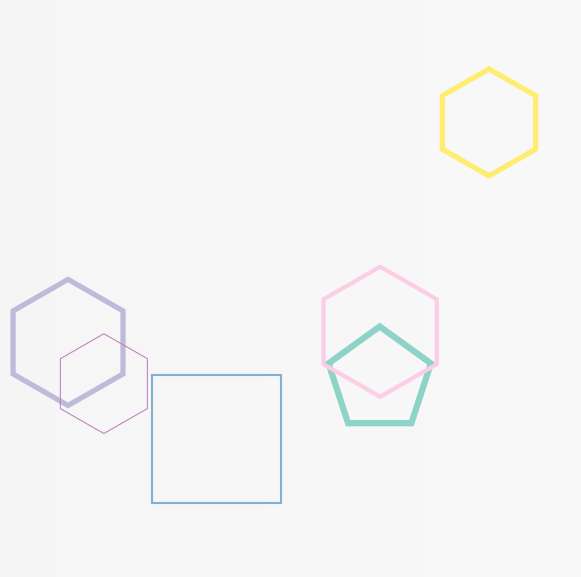[{"shape": "pentagon", "thickness": 3, "radius": 0.46, "center": [0.653, 0.341]}, {"shape": "hexagon", "thickness": 2.5, "radius": 0.55, "center": [0.117, 0.406]}, {"shape": "square", "thickness": 1, "radius": 0.55, "center": [0.372, 0.239]}, {"shape": "hexagon", "thickness": 2, "radius": 0.56, "center": [0.654, 0.425]}, {"shape": "hexagon", "thickness": 0.5, "radius": 0.43, "center": [0.179, 0.335]}, {"shape": "hexagon", "thickness": 2.5, "radius": 0.46, "center": [0.841, 0.787]}]